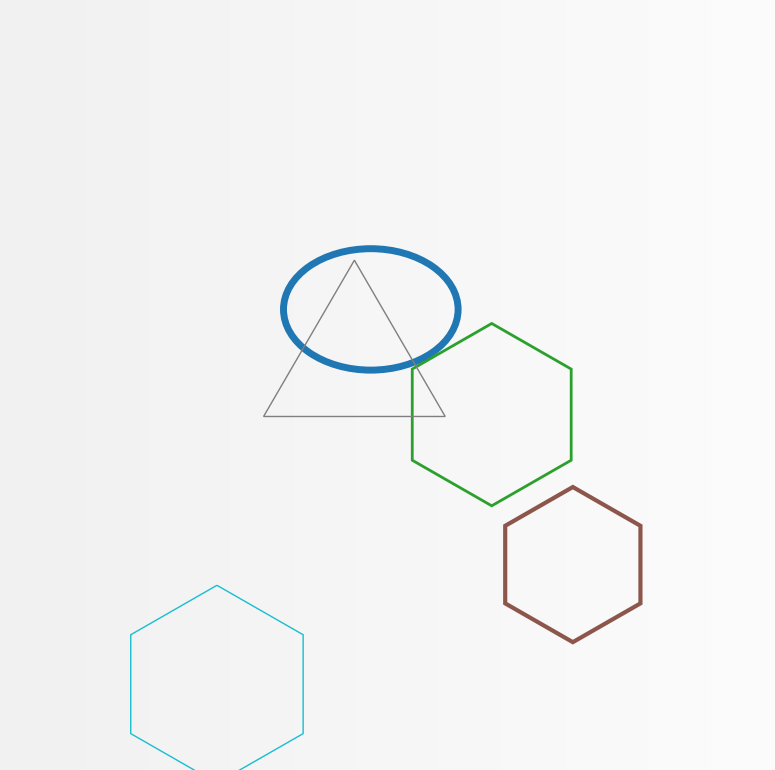[{"shape": "oval", "thickness": 2.5, "radius": 0.56, "center": [0.478, 0.598]}, {"shape": "hexagon", "thickness": 1, "radius": 0.59, "center": [0.634, 0.461]}, {"shape": "hexagon", "thickness": 1.5, "radius": 0.5, "center": [0.739, 0.267]}, {"shape": "triangle", "thickness": 0.5, "radius": 0.68, "center": [0.457, 0.527]}, {"shape": "hexagon", "thickness": 0.5, "radius": 0.64, "center": [0.28, 0.111]}]